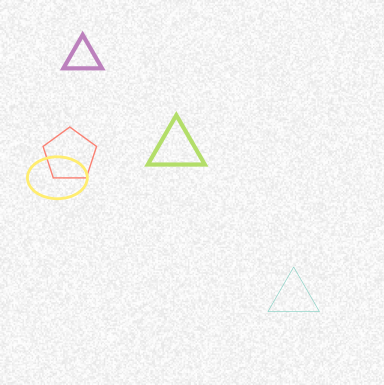[{"shape": "triangle", "thickness": 0.5, "radius": 0.39, "center": [0.763, 0.229]}, {"shape": "pentagon", "thickness": 1, "radius": 0.37, "center": [0.181, 0.597]}, {"shape": "triangle", "thickness": 3, "radius": 0.43, "center": [0.458, 0.615]}, {"shape": "triangle", "thickness": 3, "radius": 0.29, "center": [0.215, 0.851]}, {"shape": "oval", "thickness": 2, "radius": 0.39, "center": [0.149, 0.538]}]